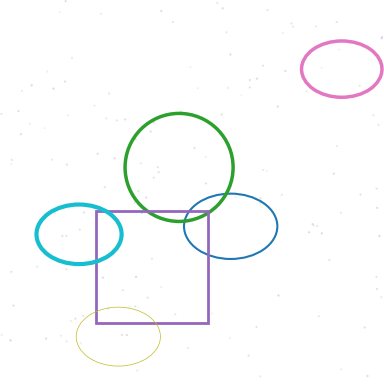[{"shape": "oval", "thickness": 1.5, "radius": 0.61, "center": [0.599, 0.412]}, {"shape": "circle", "thickness": 2.5, "radius": 0.7, "center": [0.465, 0.565]}, {"shape": "square", "thickness": 2, "radius": 0.73, "center": [0.395, 0.306]}, {"shape": "oval", "thickness": 2.5, "radius": 0.52, "center": [0.888, 0.82]}, {"shape": "oval", "thickness": 0.5, "radius": 0.55, "center": [0.307, 0.126]}, {"shape": "oval", "thickness": 3, "radius": 0.55, "center": [0.205, 0.391]}]